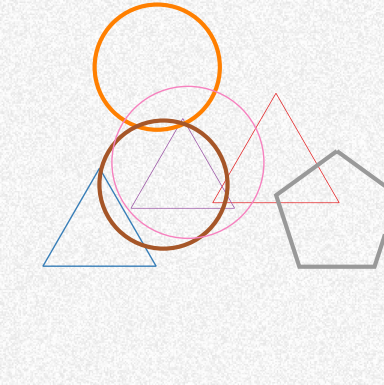[{"shape": "triangle", "thickness": 0.5, "radius": 0.95, "center": [0.717, 0.568]}, {"shape": "triangle", "thickness": 1, "radius": 0.85, "center": [0.259, 0.393]}, {"shape": "triangle", "thickness": 0.5, "radius": 0.78, "center": [0.475, 0.537]}, {"shape": "circle", "thickness": 3, "radius": 0.81, "center": [0.408, 0.826]}, {"shape": "circle", "thickness": 3, "radius": 0.83, "center": [0.425, 0.521]}, {"shape": "circle", "thickness": 1, "radius": 0.99, "center": [0.488, 0.578]}, {"shape": "pentagon", "thickness": 3, "radius": 0.83, "center": [0.875, 0.442]}]